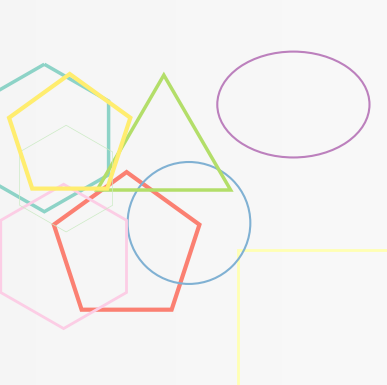[{"shape": "hexagon", "thickness": 2.5, "radius": 0.96, "center": [0.114, 0.642]}, {"shape": "square", "thickness": 2, "radius": 0.98, "center": [0.811, 0.155]}, {"shape": "pentagon", "thickness": 3, "radius": 0.99, "center": [0.327, 0.355]}, {"shape": "circle", "thickness": 1.5, "radius": 0.79, "center": [0.488, 0.421]}, {"shape": "triangle", "thickness": 2.5, "radius": 1.0, "center": [0.423, 0.606]}, {"shape": "hexagon", "thickness": 2, "radius": 0.94, "center": [0.164, 0.334]}, {"shape": "oval", "thickness": 1.5, "radius": 0.98, "center": [0.757, 0.728]}, {"shape": "hexagon", "thickness": 0.5, "radius": 0.69, "center": [0.171, 0.536]}, {"shape": "pentagon", "thickness": 3, "radius": 0.82, "center": [0.18, 0.643]}]